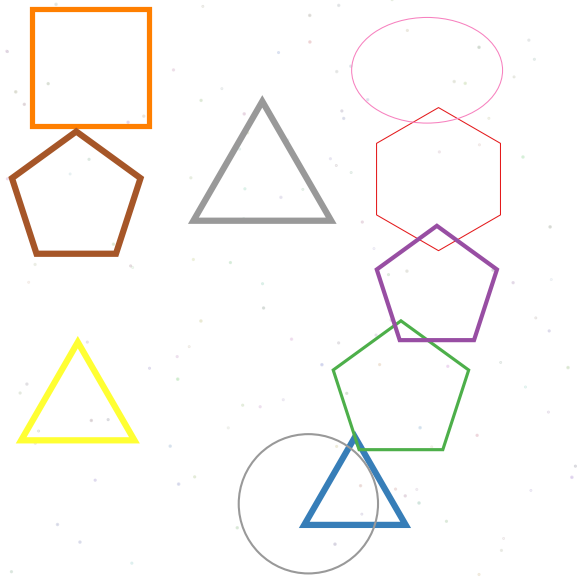[{"shape": "hexagon", "thickness": 0.5, "radius": 0.62, "center": [0.759, 0.689]}, {"shape": "triangle", "thickness": 3, "radius": 0.51, "center": [0.615, 0.141]}, {"shape": "pentagon", "thickness": 1.5, "radius": 0.62, "center": [0.694, 0.32]}, {"shape": "pentagon", "thickness": 2, "radius": 0.55, "center": [0.756, 0.499]}, {"shape": "square", "thickness": 2.5, "radius": 0.51, "center": [0.157, 0.882]}, {"shape": "triangle", "thickness": 3, "radius": 0.57, "center": [0.135, 0.293]}, {"shape": "pentagon", "thickness": 3, "radius": 0.59, "center": [0.132, 0.654]}, {"shape": "oval", "thickness": 0.5, "radius": 0.65, "center": [0.74, 0.877]}, {"shape": "triangle", "thickness": 3, "radius": 0.69, "center": [0.454, 0.686]}, {"shape": "circle", "thickness": 1, "radius": 0.6, "center": [0.534, 0.127]}]